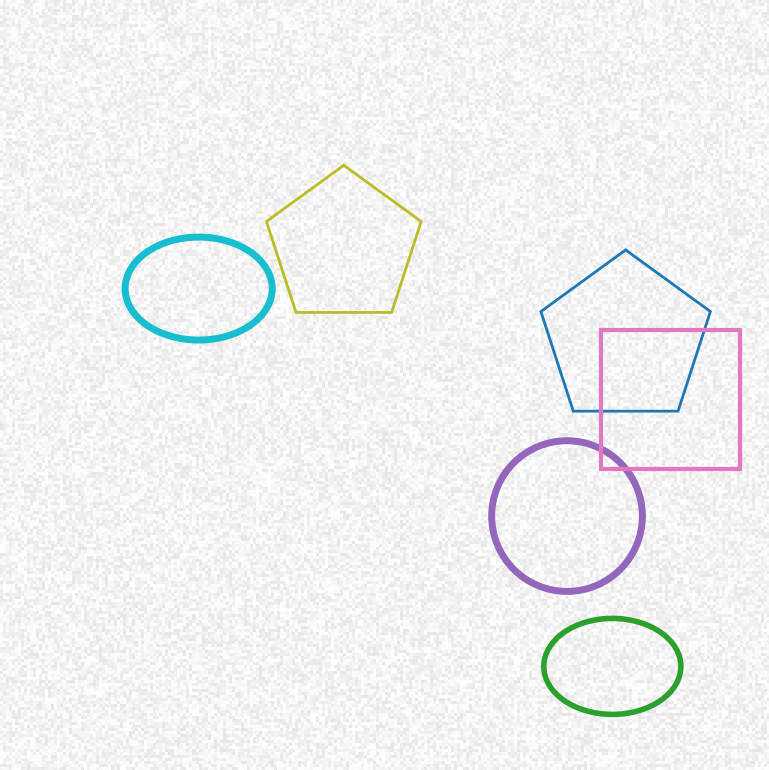[{"shape": "pentagon", "thickness": 1, "radius": 0.58, "center": [0.813, 0.56]}, {"shape": "oval", "thickness": 2, "radius": 0.45, "center": [0.795, 0.135]}, {"shape": "circle", "thickness": 2.5, "radius": 0.49, "center": [0.736, 0.33]}, {"shape": "square", "thickness": 1.5, "radius": 0.45, "center": [0.871, 0.481]}, {"shape": "pentagon", "thickness": 1, "radius": 0.53, "center": [0.447, 0.68]}, {"shape": "oval", "thickness": 2.5, "radius": 0.48, "center": [0.258, 0.625]}]